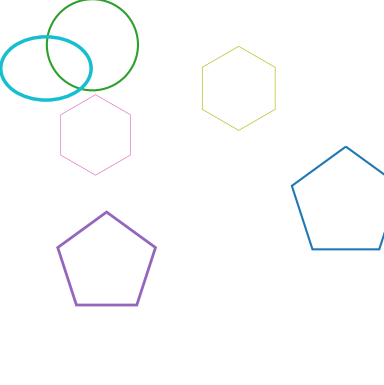[{"shape": "pentagon", "thickness": 1.5, "radius": 0.74, "center": [0.898, 0.472]}, {"shape": "circle", "thickness": 1.5, "radius": 0.59, "center": [0.24, 0.884]}, {"shape": "pentagon", "thickness": 2, "radius": 0.67, "center": [0.277, 0.316]}, {"shape": "hexagon", "thickness": 0.5, "radius": 0.52, "center": [0.248, 0.65]}, {"shape": "hexagon", "thickness": 0.5, "radius": 0.55, "center": [0.62, 0.771]}, {"shape": "oval", "thickness": 2.5, "radius": 0.59, "center": [0.119, 0.822]}]